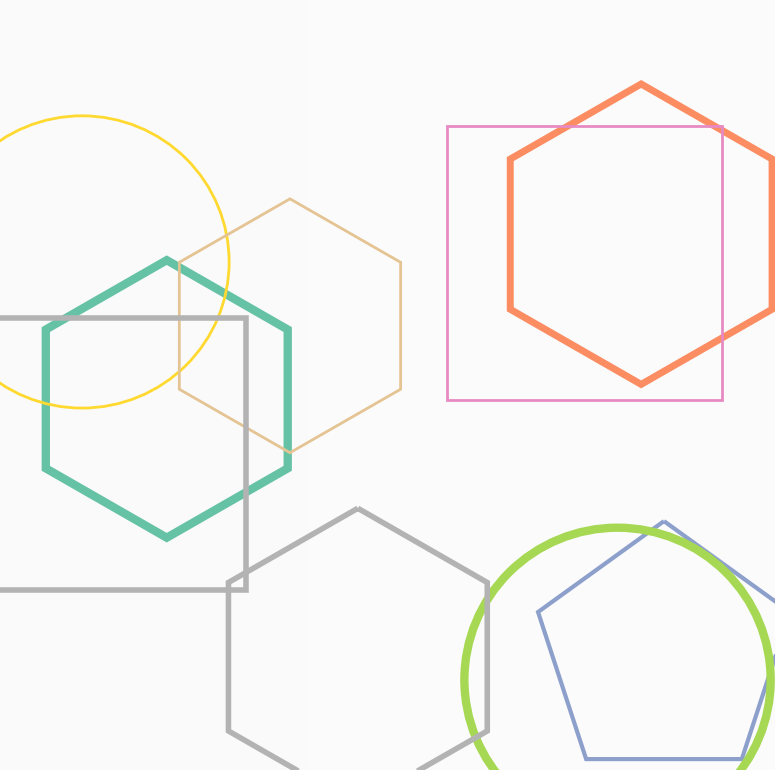[{"shape": "hexagon", "thickness": 3, "radius": 0.9, "center": [0.215, 0.482]}, {"shape": "hexagon", "thickness": 2.5, "radius": 0.98, "center": [0.827, 0.696]}, {"shape": "pentagon", "thickness": 1.5, "radius": 0.85, "center": [0.857, 0.152]}, {"shape": "square", "thickness": 1, "radius": 0.89, "center": [0.754, 0.658]}, {"shape": "circle", "thickness": 3, "radius": 0.99, "center": [0.797, 0.117]}, {"shape": "circle", "thickness": 1, "radius": 0.95, "center": [0.106, 0.66]}, {"shape": "hexagon", "thickness": 1, "radius": 0.82, "center": [0.374, 0.577]}, {"shape": "hexagon", "thickness": 2, "radius": 0.96, "center": [0.462, 0.147]}, {"shape": "square", "thickness": 2, "radius": 0.88, "center": [0.141, 0.41]}]